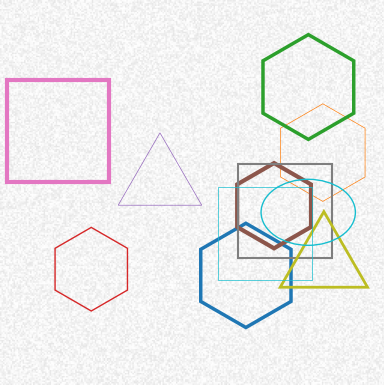[{"shape": "hexagon", "thickness": 2.5, "radius": 0.68, "center": [0.639, 0.285]}, {"shape": "hexagon", "thickness": 0.5, "radius": 0.63, "center": [0.838, 0.604]}, {"shape": "hexagon", "thickness": 2.5, "radius": 0.68, "center": [0.801, 0.774]}, {"shape": "hexagon", "thickness": 1, "radius": 0.54, "center": [0.237, 0.301]}, {"shape": "triangle", "thickness": 0.5, "radius": 0.63, "center": [0.415, 0.53]}, {"shape": "hexagon", "thickness": 3, "radius": 0.55, "center": [0.712, 0.466]}, {"shape": "square", "thickness": 3, "radius": 0.66, "center": [0.151, 0.66]}, {"shape": "square", "thickness": 1.5, "radius": 0.61, "center": [0.74, 0.451]}, {"shape": "triangle", "thickness": 2, "radius": 0.65, "center": [0.841, 0.319]}, {"shape": "square", "thickness": 0.5, "radius": 0.61, "center": [0.689, 0.394]}, {"shape": "oval", "thickness": 1, "radius": 0.61, "center": [0.801, 0.449]}]